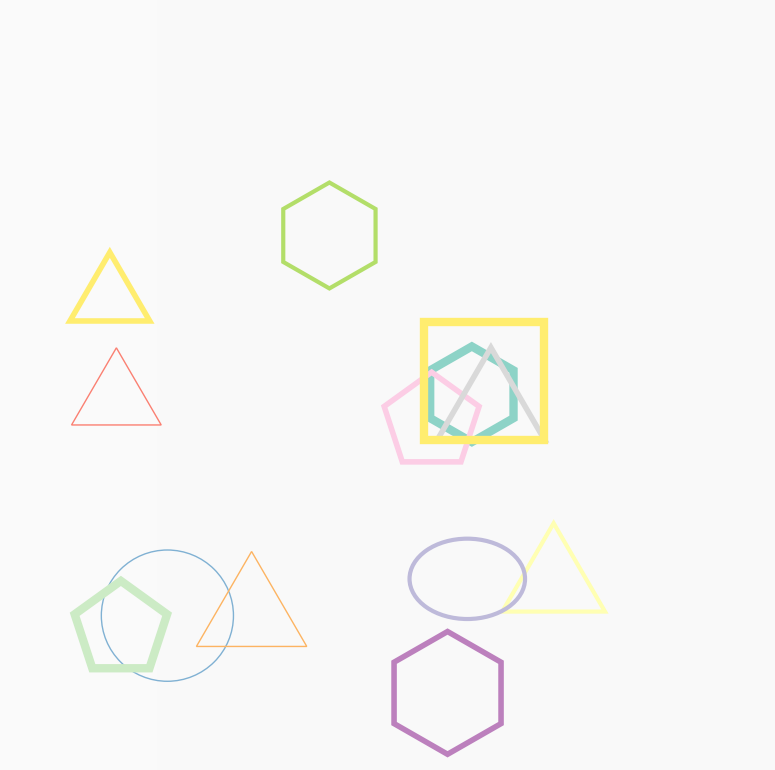[{"shape": "hexagon", "thickness": 3, "radius": 0.31, "center": [0.609, 0.488]}, {"shape": "triangle", "thickness": 1.5, "radius": 0.38, "center": [0.714, 0.244]}, {"shape": "oval", "thickness": 1.5, "radius": 0.37, "center": [0.603, 0.248]}, {"shape": "triangle", "thickness": 0.5, "radius": 0.33, "center": [0.15, 0.481]}, {"shape": "circle", "thickness": 0.5, "radius": 0.43, "center": [0.216, 0.2]}, {"shape": "triangle", "thickness": 0.5, "radius": 0.41, "center": [0.325, 0.202]}, {"shape": "hexagon", "thickness": 1.5, "radius": 0.34, "center": [0.425, 0.694]}, {"shape": "pentagon", "thickness": 2, "radius": 0.32, "center": [0.557, 0.452]}, {"shape": "triangle", "thickness": 2, "radius": 0.4, "center": [0.633, 0.469]}, {"shape": "hexagon", "thickness": 2, "radius": 0.4, "center": [0.577, 0.1]}, {"shape": "pentagon", "thickness": 3, "radius": 0.31, "center": [0.156, 0.183]}, {"shape": "triangle", "thickness": 2, "radius": 0.3, "center": [0.142, 0.613]}, {"shape": "square", "thickness": 3, "radius": 0.38, "center": [0.625, 0.505]}]